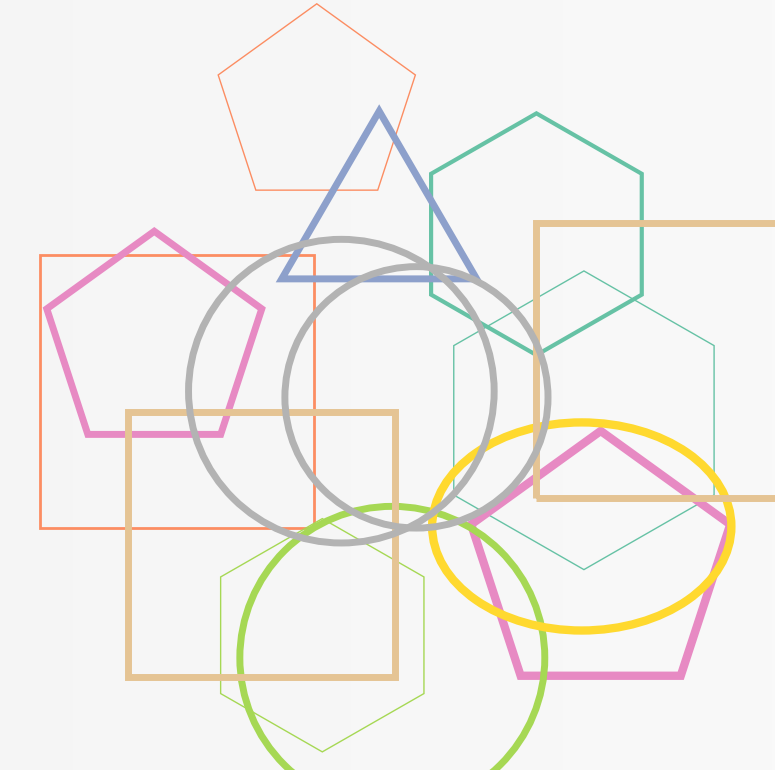[{"shape": "hexagon", "thickness": 0.5, "radius": 0.97, "center": [0.753, 0.454]}, {"shape": "hexagon", "thickness": 1.5, "radius": 0.78, "center": [0.692, 0.696]}, {"shape": "square", "thickness": 1, "radius": 0.88, "center": [0.228, 0.492]}, {"shape": "pentagon", "thickness": 0.5, "radius": 0.67, "center": [0.409, 0.861]}, {"shape": "triangle", "thickness": 2.5, "radius": 0.73, "center": [0.489, 0.71]}, {"shape": "pentagon", "thickness": 2.5, "radius": 0.73, "center": [0.199, 0.554]}, {"shape": "pentagon", "thickness": 3, "radius": 0.88, "center": [0.775, 0.265]}, {"shape": "hexagon", "thickness": 0.5, "radius": 0.76, "center": [0.416, 0.175]}, {"shape": "circle", "thickness": 2.5, "radius": 0.98, "center": [0.506, 0.146]}, {"shape": "oval", "thickness": 3, "radius": 0.97, "center": [0.751, 0.316]}, {"shape": "square", "thickness": 2.5, "radius": 0.86, "center": [0.337, 0.293]}, {"shape": "square", "thickness": 2.5, "radius": 0.89, "center": [0.871, 0.532]}, {"shape": "circle", "thickness": 2.5, "radius": 0.85, "center": [0.537, 0.484]}, {"shape": "circle", "thickness": 2.5, "radius": 0.99, "center": [0.44, 0.492]}]